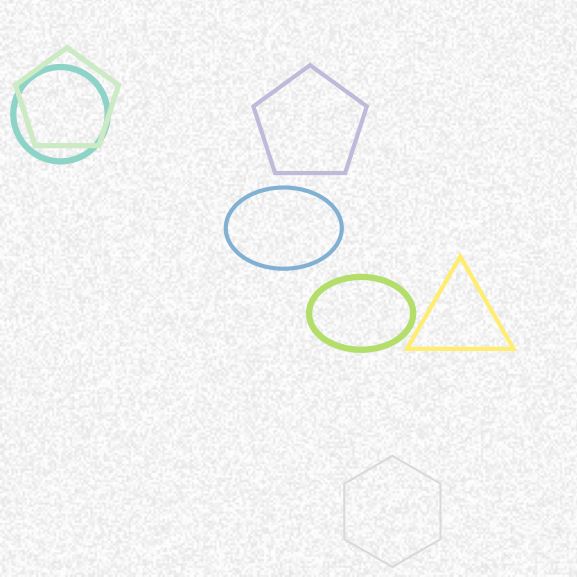[{"shape": "circle", "thickness": 3, "radius": 0.41, "center": [0.105, 0.801]}, {"shape": "pentagon", "thickness": 2, "radius": 0.52, "center": [0.537, 0.783]}, {"shape": "oval", "thickness": 2, "radius": 0.5, "center": [0.491, 0.604]}, {"shape": "oval", "thickness": 3, "radius": 0.45, "center": [0.625, 0.457]}, {"shape": "hexagon", "thickness": 1, "radius": 0.48, "center": [0.679, 0.114]}, {"shape": "pentagon", "thickness": 2.5, "radius": 0.47, "center": [0.116, 0.823]}, {"shape": "triangle", "thickness": 2, "radius": 0.53, "center": [0.797, 0.448]}]